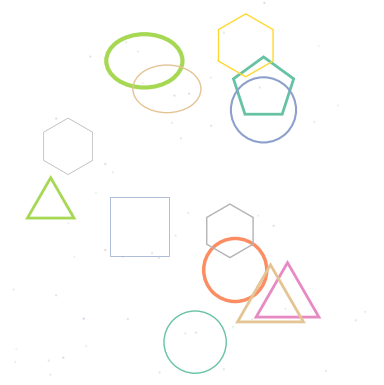[{"shape": "circle", "thickness": 1, "radius": 0.4, "center": [0.507, 0.111]}, {"shape": "pentagon", "thickness": 2, "radius": 0.41, "center": [0.685, 0.77]}, {"shape": "circle", "thickness": 2.5, "radius": 0.41, "center": [0.611, 0.299]}, {"shape": "square", "thickness": 0.5, "radius": 0.38, "center": [0.363, 0.412]}, {"shape": "circle", "thickness": 1.5, "radius": 0.42, "center": [0.684, 0.715]}, {"shape": "triangle", "thickness": 2, "radius": 0.47, "center": [0.747, 0.224]}, {"shape": "triangle", "thickness": 2, "radius": 0.35, "center": [0.132, 0.469]}, {"shape": "oval", "thickness": 3, "radius": 0.49, "center": [0.375, 0.842]}, {"shape": "hexagon", "thickness": 1, "radius": 0.41, "center": [0.638, 0.882]}, {"shape": "triangle", "thickness": 2, "radius": 0.49, "center": [0.703, 0.213]}, {"shape": "oval", "thickness": 1, "radius": 0.44, "center": [0.434, 0.769]}, {"shape": "hexagon", "thickness": 1, "radius": 0.35, "center": [0.597, 0.4]}, {"shape": "hexagon", "thickness": 0.5, "radius": 0.37, "center": [0.177, 0.62]}]